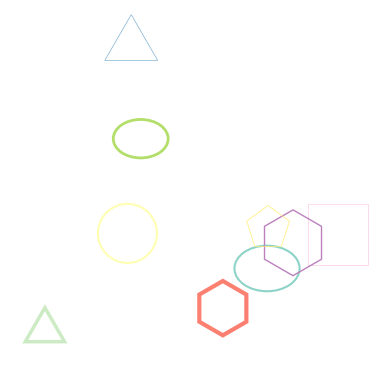[{"shape": "oval", "thickness": 1.5, "radius": 0.42, "center": [0.694, 0.303]}, {"shape": "circle", "thickness": 1.5, "radius": 0.38, "center": [0.331, 0.394]}, {"shape": "hexagon", "thickness": 3, "radius": 0.35, "center": [0.579, 0.2]}, {"shape": "triangle", "thickness": 0.5, "radius": 0.4, "center": [0.341, 0.883]}, {"shape": "oval", "thickness": 2, "radius": 0.36, "center": [0.365, 0.64]}, {"shape": "square", "thickness": 0.5, "radius": 0.39, "center": [0.877, 0.391]}, {"shape": "hexagon", "thickness": 1, "radius": 0.43, "center": [0.761, 0.369]}, {"shape": "triangle", "thickness": 2.5, "radius": 0.29, "center": [0.117, 0.142]}, {"shape": "pentagon", "thickness": 0.5, "radius": 0.29, "center": [0.696, 0.408]}]